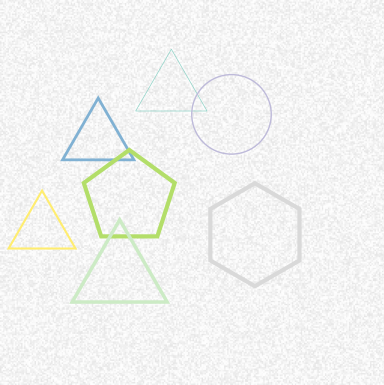[{"shape": "triangle", "thickness": 0.5, "radius": 0.53, "center": [0.445, 0.765]}, {"shape": "circle", "thickness": 1, "radius": 0.52, "center": [0.601, 0.703]}, {"shape": "triangle", "thickness": 2, "radius": 0.53, "center": [0.255, 0.638]}, {"shape": "pentagon", "thickness": 3, "radius": 0.62, "center": [0.336, 0.486]}, {"shape": "hexagon", "thickness": 3, "radius": 0.67, "center": [0.662, 0.39]}, {"shape": "triangle", "thickness": 2.5, "radius": 0.71, "center": [0.311, 0.287]}, {"shape": "triangle", "thickness": 1.5, "radius": 0.5, "center": [0.109, 0.405]}]